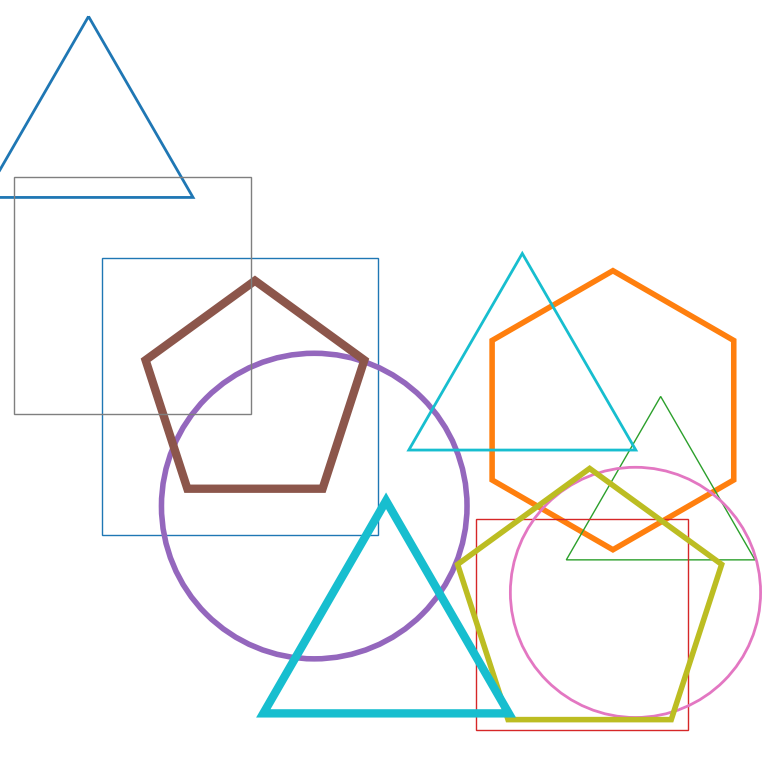[{"shape": "triangle", "thickness": 1, "radius": 0.78, "center": [0.115, 0.822]}, {"shape": "square", "thickness": 0.5, "radius": 0.9, "center": [0.312, 0.485]}, {"shape": "hexagon", "thickness": 2, "radius": 0.91, "center": [0.796, 0.467]}, {"shape": "triangle", "thickness": 0.5, "radius": 0.71, "center": [0.858, 0.344]}, {"shape": "square", "thickness": 0.5, "radius": 0.69, "center": [0.756, 0.189]}, {"shape": "circle", "thickness": 2, "radius": 0.99, "center": [0.408, 0.343]}, {"shape": "pentagon", "thickness": 3, "radius": 0.75, "center": [0.331, 0.486]}, {"shape": "circle", "thickness": 1, "radius": 0.81, "center": [0.825, 0.231]}, {"shape": "square", "thickness": 0.5, "radius": 0.77, "center": [0.172, 0.616]}, {"shape": "pentagon", "thickness": 2, "radius": 0.9, "center": [0.766, 0.211]}, {"shape": "triangle", "thickness": 1, "radius": 0.85, "center": [0.678, 0.501]}, {"shape": "triangle", "thickness": 3, "radius": 0.92, "center": [0.501, 0.166]}]